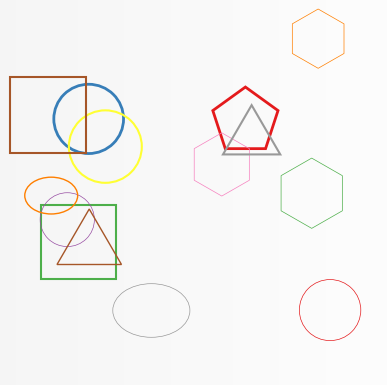[{"shape": "pentagon", "thickness": 2, "radius": 0.44, "center": [0.633, 0.685]}, {"shape": "circle", "thickness": 0.5, "radius": 0.4, "center": [0.852, 0.195]}, {"shape": "circle", "thickness": 2, "radius": 0.45, "center": [0.229, 0.691]}, {"shape": "square", "thickness": 1.5, "radius": 0.48, "center": [0.202, 0.371]}, {"shape": "hexagon", "thickness": 0.5, "radius": 0.46, "center": [0.804, 0.498]}, {"shape": "circle", "thickness": 0.5, "radius": 0.35, "center": [0.174, 0.429]}, {"shape": "oval", "thickness": 1, "radius": 0.34, "center": [0.132, 0.492]}, {"shape": "hexagon", "thickness": 0.5, "radius": 0.38, "center": [0.821, 0.9]}, {"shape": "circle", "thickness": 1.5, "radius": 0.47, "center": [0.272, 0.619]}, {"shape": "triangle", "thickness": 1, "radius": 0.48, "center": [0.23, 0.361]}, {"shape": "square", "thickness": 1.5, "radius": 0.49, "center": [0.124, 0.702]}, {"shape": "hexagon", "thickness": 0.5, "radius": 0.41, "center": [0.572, 0.573]}, {"shape": "oval", "thickness": 0.5, "radius": 0.5, "center": [0.391, 0.194]}, {"shape": "triangle", "thickness": 1.5, "radius": 0.43, "center": [0.649, 0.642]}]